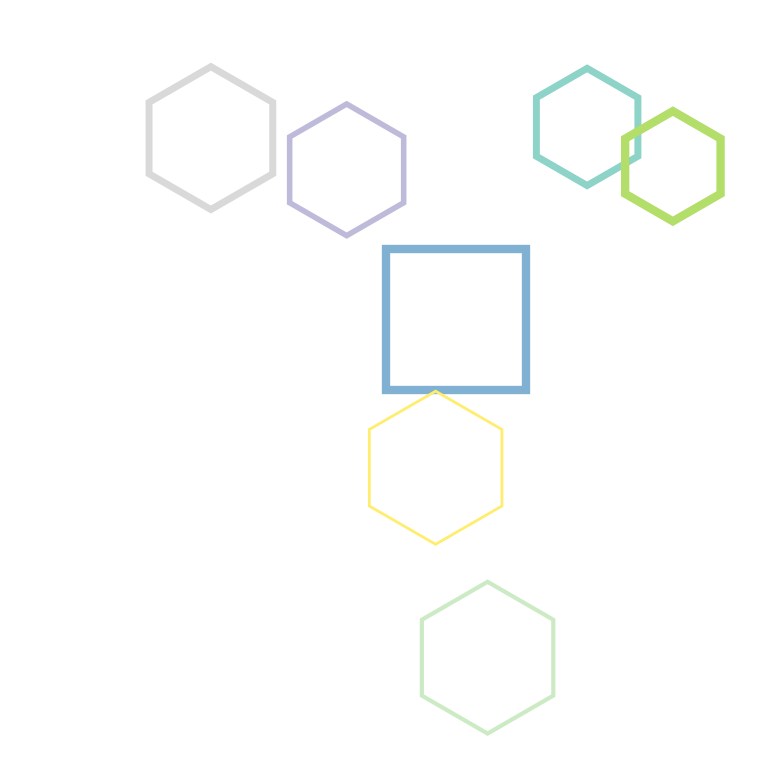[{"shape": "hexagon", "thickness": 2.5, "radius": 0.38, "center": [0.763, 0.835]}, {"shape": "hexagon", "thickness": 2, "radius": 0.43, "center": [0.45, 0.779]}, {"shape": "square", "thickness": 3, "radius": 0.46, "center": [0.592, 0.585]}, {"shape": "hexagon", "thickness": 3, "radius": 0.36, "center": [0.874, 0.784]}, {"shape": "hexagon", "thickness": 2.5, "radius": 0.46, "center": [0.274, 0.821]}, {"shape": "hexagon", "thickness": 1.5, "radius": 0.49, "center": [0.633, 0.146]}, {"shape": "hexagon", "thickness": 1, "radius": 0.5, "center": [0.566, 0.393]}]